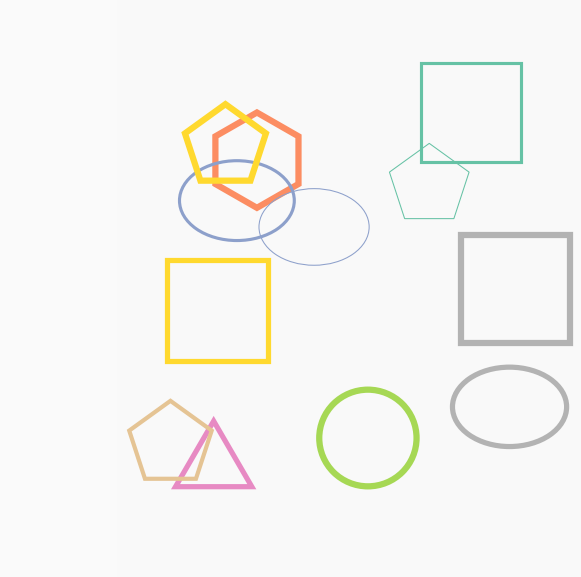[{"shape": "square", "thickness": 1.5, "radius": 0.43, "center": [0.81, 0.804]}, {"shape": "pentagon", "thickness": 0.5, "radius": 0.36, "center": [0.739, 0.679]}, {"shape": "hexagon", "thickness": 3, "radius": 0.41, "center": [0.442, 0.722]}, {"shape": "oval", "thickness": 0.5, "radius": 0.47, "center": [0.54, 0.606]}, {"shape": "oval", "thickness": 1.5, "radius": 0.49, "center": [0.408, 0.652]}, {"shape": "triangle", "thickness": 2.5, "radius": 0.38, "center": [0.368, 0.194]}, {"shape": "circle", "thickness": 3, "radius": 0.42, "center": [0.633, 0.241]}, {"shape": "pentagon", "thickness": 3, "radius": 0.37, "center": [0.388, 0.746]}, {"shape": "square", "thickness": 2.5, "radius": 0.44, "center": [0.375, 0.461]}, {"shape": "pentagon", "thickness": 2, "radius": 0.37, "center": [0.293, 0.23]}, {"shape": "square", "thickness": 3, "radius": 0.47, "center": [0.887, 0.499]}, {"shape": "oval", "thickness": 2.5, "radius": 0.49, "center": [0.877, 0.295]}]